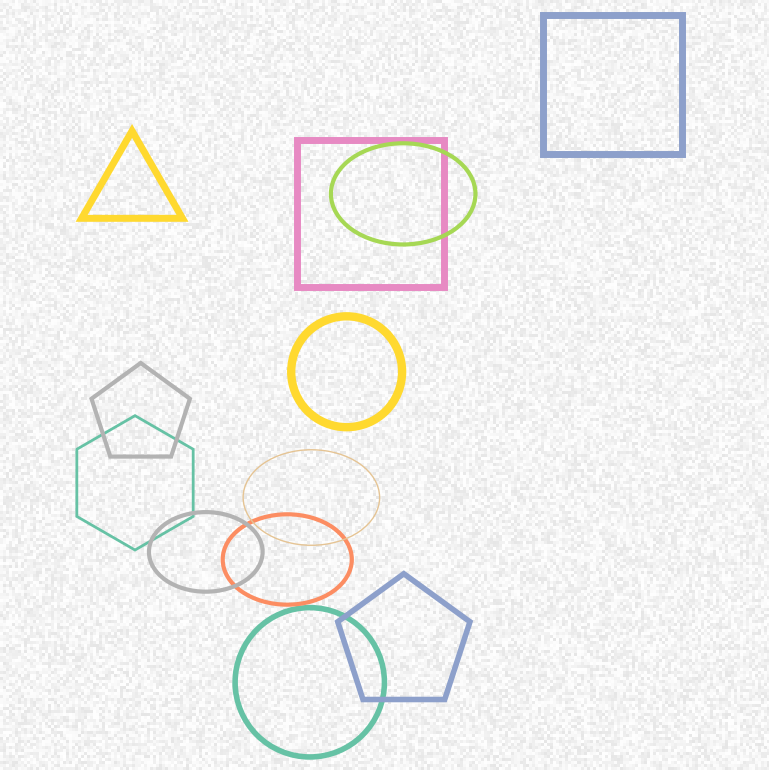[{"shape": "hexagon", "thickness": 1, "radius": 0.44, "center": [0.175, 0.373]}, {"shape": "circle", "thickness": 2, "radius": 0.48, "center": [0.402, 0.114]}, {"shape": "oval", "thickness": 1.5, "radius": 0.42, "center": [0.373, 0.273]}, {"shape": "square", "thickness": 2.5, "radius": 0.45, "center": [0.795, 0.89]}, {"shape": "pentagon", "thickness": 2, "radius": 0.45, "center": [0.524, 0.165]}, {"shape": "square", "thickness": 2.5, "radius": 0.48, "center": [0.482, 0.723]}, {"shape": "oval", "thickness": 1.5, "radius": 0.47, "center": [0.524, 0.748]}, {"shape": "triangle", "thickness": 2.5, "radius": 0.38, "center": [0.172, 0.754]}, {"shape": "circle", "thickness": 3, "radius": 0.36, "center": [0.45, 0.517]}, {"shape": "oval", "thickness": 0.5, "radius": 0.44, "center": [0.404, 0.354]}, {"shape": "pentagon", "thickness": 1.5, "radius": 0.34, "center": [0.183, 0.461]}, {"shape": "oval", "thickness": 1.5, "radius": 0.37, "center": [0.267, 0.283]}]